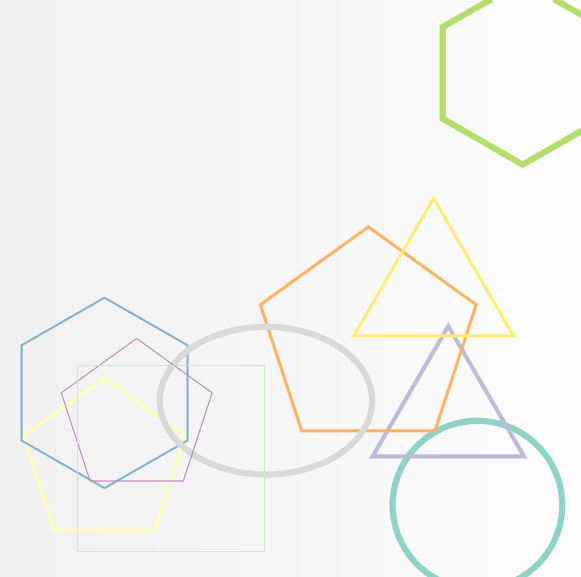[{"shape": "circle", "thickness": 3, "radius": 0.73, "center": [0.821, 0.125]}, {"shape": "pentagon", "thickness": 1.5, "radius": 0.73, "center": [0.18, 0.199]}, {"shape": "triangle", "thickness": 2, "radius": 0.75, "center": [0.771, 0.284]}, {"shape": "hexagon", "thickness": 1, "radius": 0.82, "center": [0.18, 0.319]}, {"shape": "pentagon", "thickness": 1.5, "radius": 0.98, "center": [0.634, 0.411]}, {"shape": "hexagon", "thickness": 3, "radius": 0.79, "center": [0.899, 0.873]}, {"shape": "oval", "thickness": 3, "radius": 0.91, "center": [0.458, 0.305]}, {"shape": "pentagon", "thickness": 0.5, "radius": 0.68, "center": [0.235, 0.277]}, {"shape": "square", "thickness": 0.5, "radius": 0.81, "center": [0.293, 0.206]}, {"shape": "triangle", "thickness": 1.5, "radius": 0.79, "center": [0.746, 0.497]}]